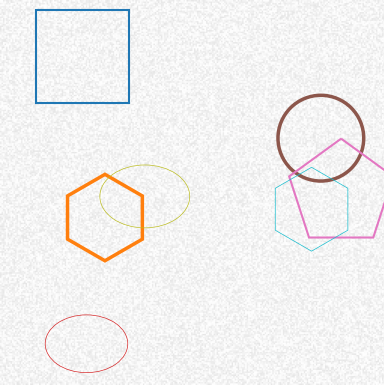[{"shape": "square", "thickness": 1.5, "radius": 0.6, "center": [0.214, 0.853]}, {"shape": "hexagon", "thickness": 2.5, "radius": 0.56, "center": [0.273, 0.435]}, {"shape": "oval", "thickness": 0.5, "radius": 0.54, "center": [0.225, 0.107]}, {"shape": "circle", "thickness": 2.5, "radius": 0.56, "center": [0.833, 0.641]}, {"shape": "pentagon", "thickness": 1.5, "radius": 0.71, "center": [0.886, 0.498]}, {"shape": "oval", "thickness": 0.5, "radius": 0.58, "center": [0.376, 0.49]}, {"shape": "hexagon", "thickness": 0.5, "radius": 0.54, "center": [0.809, 0.457]}]